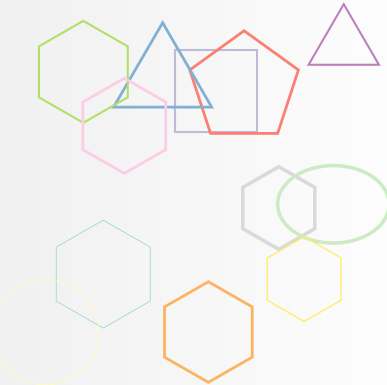[{"shape": "hexagon", "thickness": 0.5, "radius": 0.7, "center": [0.266, 0.288]}, {"shape": "circle", "thickness": 0.5, "radius": 0.68, "center": [0.118, 0.137]}, {"shape": "square", "thickness": 1.5, "radius": 0.53, "center": [0.557, 0.763]}, {"shape": "pentagon", "thickness": 2, "radius": 0.74, "center": [0.63, 0.773]}, {"shape": "triangle", "thickness": 2, "radius": 0.73, "center": [0.42, 0.795]}, {"shape": "hexagon", "thickness": 2, "radius": 0.65, "center": [0.538, 0.138]}, {"shape": "hexagon", "thickness": 1.5, "radius": 0.66, "center": [0.215, 0.813]}, {"shape": "hexagon", "thickness": 2, "radius": 0.62, "center": [0.321, 0.673]}, {"shape": "hexagon", "thickness": 2.5, "radius": 0.54, "center": [0.719, 0.46]}, {"shape": "triangle", "thickness": 1.5, "radius": 0.52, "center": [0.887, 0.884]}, {"shape": "oval", "thickness": 2.5, "radius": 0.72, "center": [0.86, 0.469]}, {"shape": "hexagon", "thickness": 1, "radius": 0.55, "center": [0.785, 0.275]}]